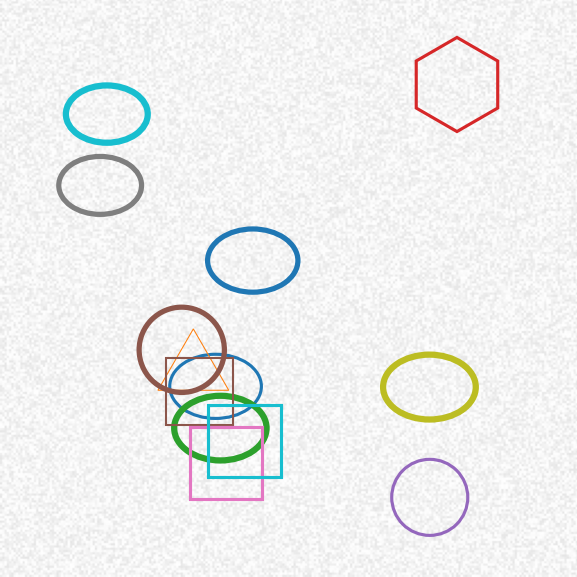[{"shape": "oval", "thickness": 2.5, "radius": 0.39, "center": [0.438, 0.548]}, {"shape": "oval", "thickness": 1.5, "radius": 0.4, "center": [0.373, 0.33]}, {"shape": "triangle", "thickness": 0.5, "radius": 0.35, "center": [0.335, 0.359]}, {"shape": "oval", "thickness": 3, "radius": 0.4, "center": [0.382, 0.258]}, {"shape": "hexagon", "thickness": 1.5, "radius": 0.41, "center": [0.791, 0.853]}, {"shape": "circle", "thickness": 1.5, "radius": 0.33, "center": [0.744, 0.138]}, {"shape": "square", "thickness": 1, "radius": 0.29, "center": [0.345, 0.322]}, {"shape": "circle", "thickness": 2.5, "radius": 0.37, "center": [0.315, 0.393]}, {"shape": "square", "thickness": 1.5, "radius": 0.31, "center": [0.392, 0.197]}, {"shape": "oval", "thickness": 2.5, "radius": 0.36, "center": [0.173, 0.678]}, {"shape": "oval", "thickness": 3, "radius": 0.4, "center": [0.744, 0.329]}, {"shape": "square", "thickness": 1.5, "radius": 0.31, "center": [0.423, 0.236]}, {"shape": "oval", "thickness": 3, "radius": 0.35, "center": [0.185, 0.802]}]